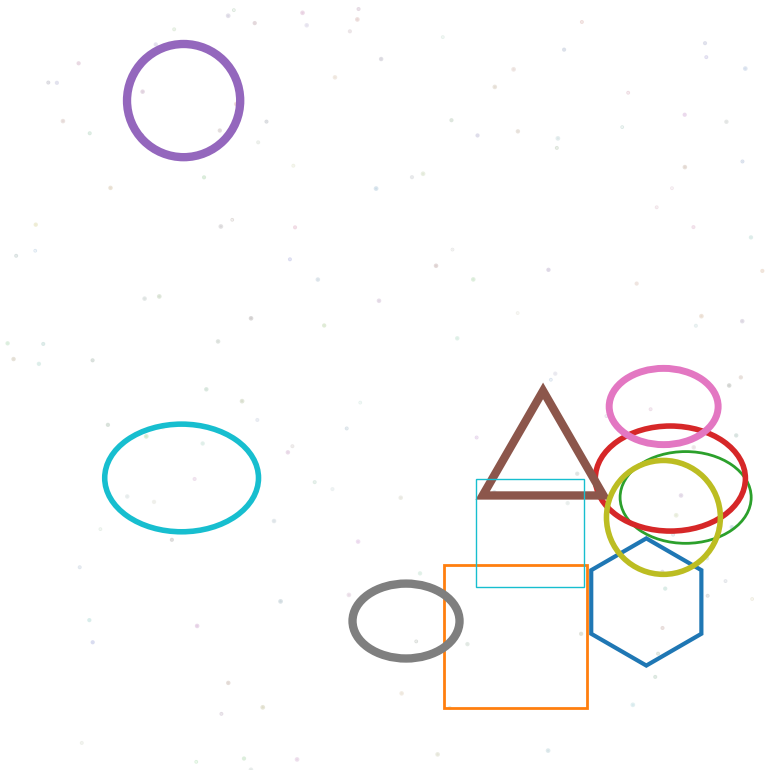[{"shape": "hexagon", "thickness": 1.5, "radius": 0.41, "center": [0.839, 0.218]}, {"shape": "square", "thickness": 1, "radius": 0.46, "center": [0.669, 0.173]}, {"shape": "oval", "thickness": 1, "radius": 0.43, "center": [0.89, 0.354]}, {"shape": "oval", "thickness": 2, "radius": 0.49, "center": [0.871, 0.379]}, {"shape": "circle", "thickness": 3, "radius": 0.37, "center": [0.238, 0.869]}, {"shape": "triangle", "thickness": 3, "radius": 0.45, "center": [0.705, 0.402]}, {"shape": "oval", "thickness": 2.5, "radius": 0.35, "center": [0.862, 0.472]}, {"shape": "oval", "thickness": 3, "radius": 0.35, "center": [0.527, 0.193]}, {"shape": "circle", "thickness": 2, "radius": 0.37, "center": [0.862, 0.328]}, {"shape": "square", "thickness": 0.5, "radius": 0.35, "center": [0.688, 0.308]}, {"shape": "oval", "thickness": 2, "radius": 0.5, "center": [0.236, 0.379]}]